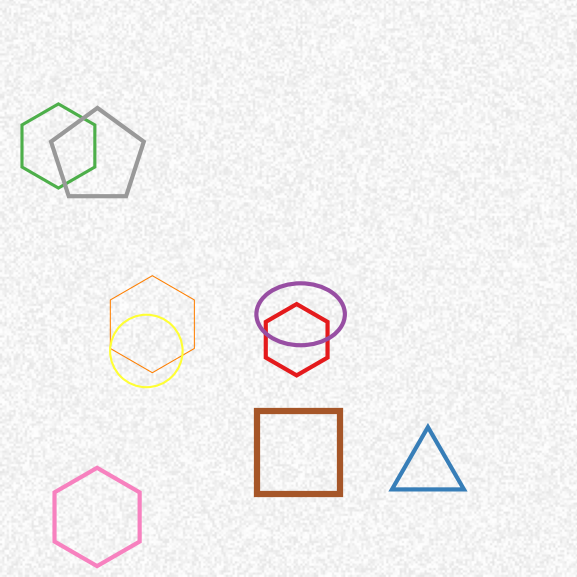[{"shape": "hexagon", "thickness": 2, "radius": 0.31, "center": [0.514, 0.411]}, {"shape": "triangle", "thickness": 2, "radius": 0.36, "center": [0.741, 0.188]}, {"shape": "hexagon", "thickness": 1.5, "radius": 0.36, "center": [0.101, 0.746]}, {"shape": "oval", "thickness": 2, "radius": 0.38, "center": [0.521, 0.455]}, {"shape": "hexagon", "thickness": 0.5, "radius": 0.42, "center": [0.264, 0.438]}, {"shape": "circle", "thickness": 1, "radius": 0.31, "center": [0.253, 0.391]}, {"shape": "square", "thickness": 3, "radius": 0.36, "center": [0.517, 0.216]}, {"shape": "hexagon", "thickness": 2, "radius": 0.43, "center": [0.168, 0.104]}, {"shape": "pentagon", "thickness": 2, "radius": 0.42, "center": [0.169, 0.728]}]